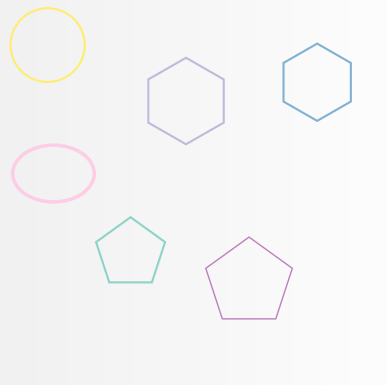[{"shape": "pentagon", "thickness": 1.5, "radius": 0.47, "center": [0.337, 0.342]}, {"shape": "hexagon", "thickness": 1.5, "radius": 0.56, "center": [0.48, 0.738]}, {"shape": "hexagon", "thickness": 1.5, "radius": 0.5, "center": [0.819, 0.786]}, {"shape": "oval", "thickness": 2.5, "radius": 0.53, "center": [0.138, 0.549]}, {"shape": "pentagon", "thickness": 1, "radius": 0.59, "center": [0.643, 0.267]}, {"shape": "circle", "thickness": 1.5, "radius": 0.48, "center": [0.123, 0.883]}]